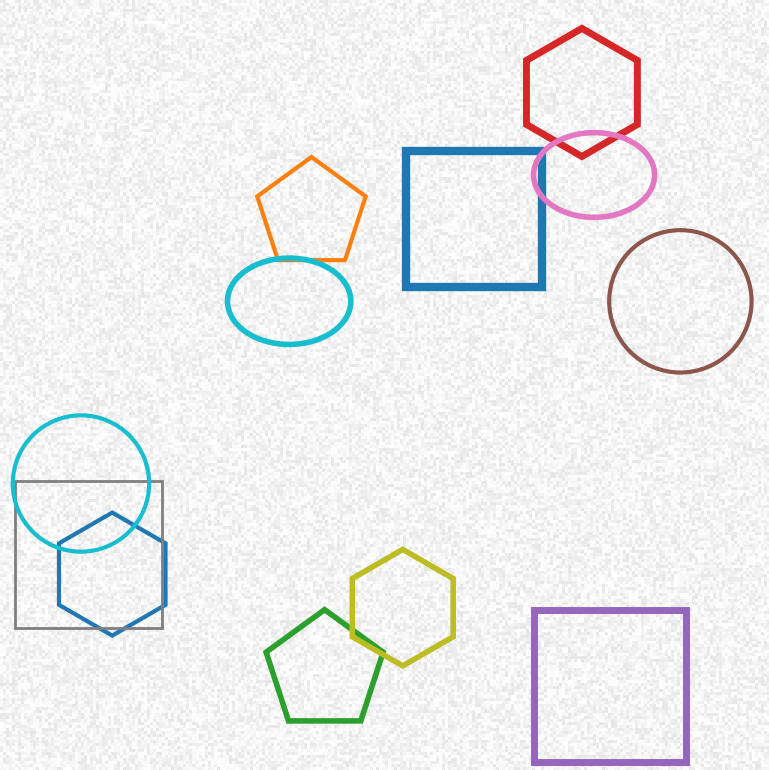[{"shape": "square", "thickness": 3, "radius": 0.44, "center": [0.615, 0.715]}, {"shape": "hexagon", "thickness": 1.5, "radius": 0.4, "center": [0.146, 0.254]}, {"shape": "pentagon", "thickness": 1.5, "radius": 0.37, "center": [0.405, 0.722]}, {"shape": "pentagon", "thickness": 2, "radius": 0.4, "center": [0.422, 0.128]}, {"shape": "hexagon", "thickness": 2.5, "radius": 0.42, "center": [0.756, 0.88]}, {"shape": "square", "thickness": 2.5, "radius": 0.49, "center": [0.792, 0.11]}, {"shape": "circle", "thickness": 1.5, "radius": 0.46, "center": [0.884, 0.609]}, {"shape": "oval", "thickness": 2, "radius": 0.39, "center": [0.772, 0.773]}, {"shape": "square", "thickness": 1, "radius": 0.48, "center": [0.115, 0.28]}, {"shape": "hexagon", "thickness": 2, "radius": 0.38, "center": [0.523, 0.211]}, {"shape": "circle", "thickness": 1.5, "radius": 0.44, "center": [0.105, 0.372]}, {"shape": "oval", "thickness": 2, "radius": 0.4, "center": [0.376, 0.609]}]